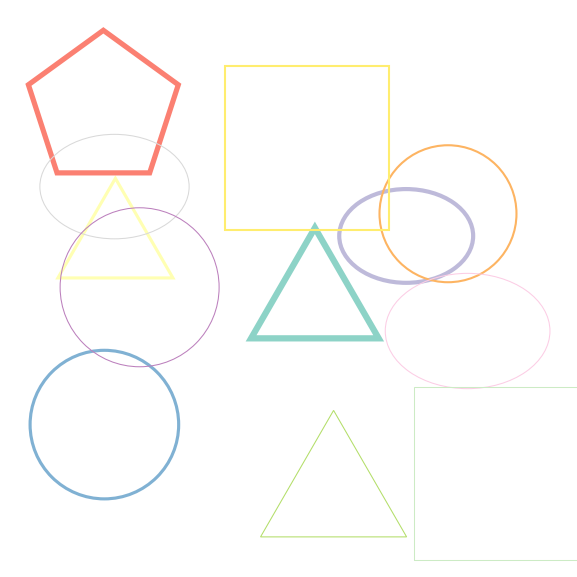[{"shape": "triangle", "thickness": 3, "radius": 0.64, "center": [0.545, 0.477]}, {"shape": "triangle", "thickness": 1.5, "radius": 0.57, "center": [0.2, 0.575]}, {"shape": "oval", "thickness": 2, "radius": 0.58, "center": [0.703, 0.591]}, {"shape": "pentagon", "thickness": 2.5, "radius": 0.68, "center": [0.179, 0.81]}, {"shape": "circle", "thickness": 1.5, "radius": 0.64, "center": [0.181, 0.264]}, {"shape": "circle", "thickness": 1, "radius": 0.59, "center": [0.776, 0.629]}, {"shape": "triangle", "thickness": 0.5, "radius": 0.73, "center": [0.578, 0.142]}, {"shape": "oval", "thickness": 0.5, "radius": 0.71, "center": [0.81, 0.426]}, {"shape": "oval", "thickness": 0.5, "radius": 0.65, "center": [0.198, 0.676]}, {"shape": "circle", "thickness": 0.5, "radius": 0.69, "center": [0.242, 0.502]}, {"shape": "square", "thickness": 0.5, "radius": 0.75, "center": [0.866, 0.179]}, {"shape": "square", "thickness": 1, "radius": 0.71, "center": [0.532, 0.743]}]